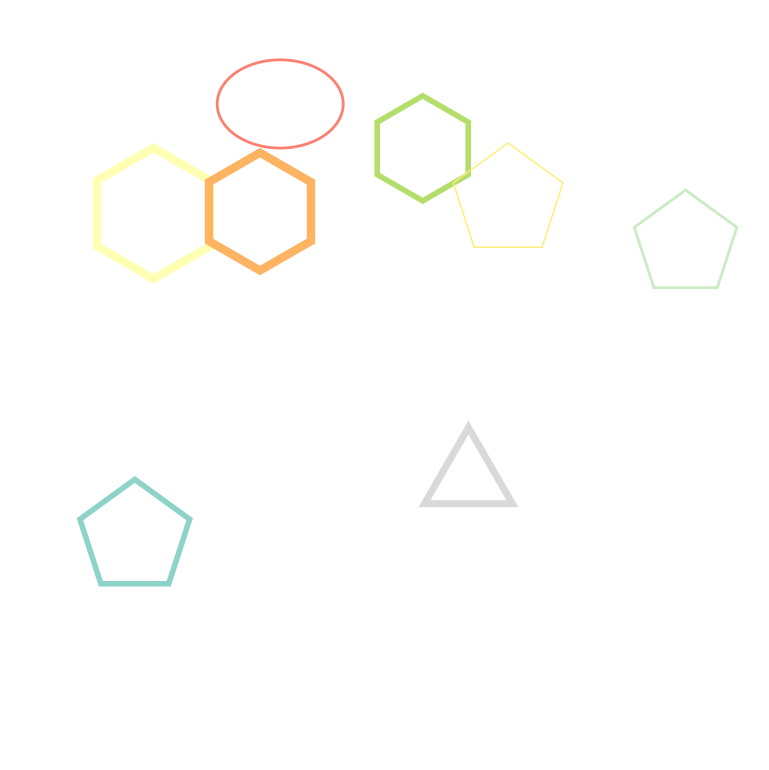[{"shape": "pentagon", "thickness": 2, "radius": 0.37, "center": [0.175, 0.302]}, {"shape": "hexagon", "thickness": 3, "radius": 0.43, "center": [0.199, 0.723]}, {"shape": "oval", "thickness": 1, "radius": 0.41, "center": [0.364, 0.865]}, {"shape": "hexagon", "thickness": 3, "radius": 0.38, "center": [0.338, 0.725]}, {"shape": "hexagon", "thickness": 2, "radius": 0.34, "center": [0.549, 0.807]}, {"shape": "triangle", "thickness": 2.5, "radius": 0.33, "center": [0.608, 0.379]}, {"shape": "pentagon", "thickness": 1, "radius": 0.35, "center": [0.89, 0.683]}, {"shape": "pentagon", "thickness": 0.5, "radius": 0.37, "center": [0.66, 0.739]}]